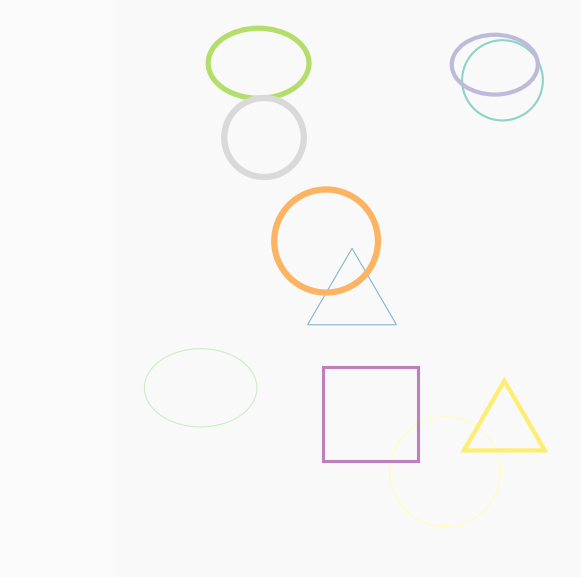[{"shape": "circle", "thickness": 1, "radius": 0.35, "center": [0.864, 0.86]}, {"shape": "circle", "thickness": 0.5, "radius": 0.48, "center": [0.766, 0.182]}, {"shape": "oval", "thickness": 2, "radius": 0.37, "center": [0.851, 0.887]}, {"shape": "triangle", "thickness": 0.5, "radius": 0.44, "center": [0.606, 0.481]}, {"shape": "circle", "thickness": 3, "radius": 0.45, "center": [0.561, 0.582]}, {"shape": "oval", "thickness": 2.5, "radius": 0.43, "center": [0.445, 0.89]}, {"shape": "circle", "thickness": 3, "radius": 0.34, "center": [0.454, 0.761]}, {"shape": "square", "thickness": 1.5, "radius": 0.41, "center": [0.637, 0.283]}, {"shape": "oval", "thickness": 0.5, "radius": 0.48, "center": [0.345, 0.328]}, {"shape": "triangle", "thickness": 2, "radius": 0.4, "center": [0.868, 0.259]}]